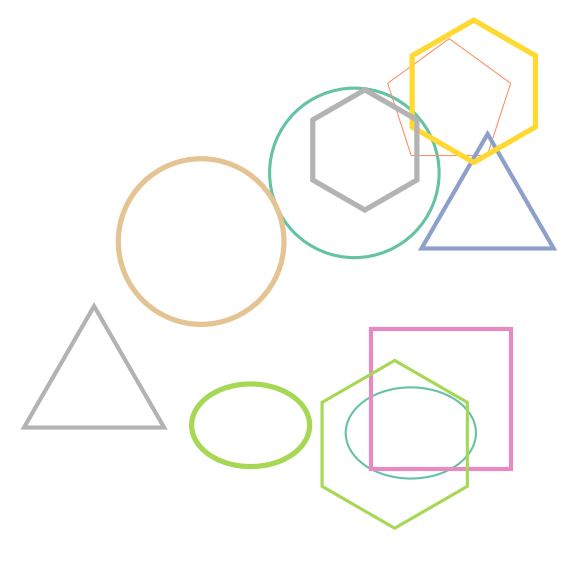[{"shape": "circle", "thickness": 1.5, "radius": 0.73, "center": [0.614, 0.7]}, {"shape": "oval", "thickness": 1, "radius": 0.56, "center": [0.711, 0.249]}, {"shape": "pentagon", "thickness": 0.5, "radius": 0.56, "center": [0.778, 0.82]}, {"shape": "triangle", "thickness": 2, "radius": 0.66, "center": [0.844, 0.635]}, {"shape": "square", "thickness": 2, "radius": 0.61, "center": [0.764, 0.308]}, {"shape": "hexagon", "thickness": 1.5, "radius": 0.73, "center": [0.683, 0.23]}, {"shape": "oval", "thickness": 2.5, "radius": 0.51, "center": [0.434, 0.263]}, {"shape": "hexagon", "thickness": 2.5, "radius": 0.62, "center": [0.82, 0.841]}, {"shape": "circle", "thickness": 2.5, "radius": 0.72, "center": [0.348, 0.581]}, {"shape": "hexagon", "thickness": 2.5, "radius": 0.52, "center": [0.632, 0.74]}, {"shape": "triangle", "thickness": 2, "radius": 0.7, "center": [0.163, 0.329]}]